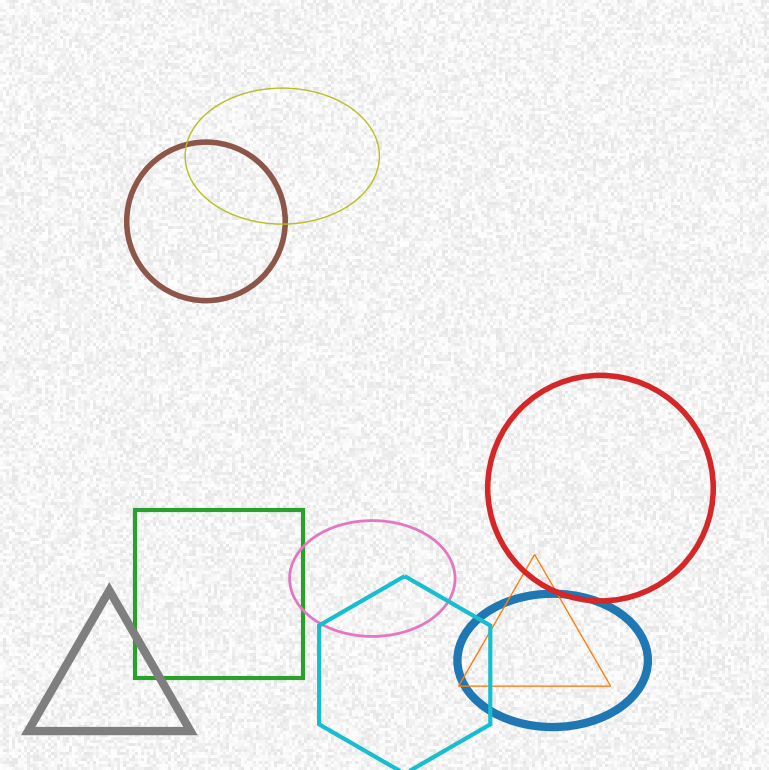[{"shape": "oval", "thickness": 3, "radius": 0.62, "center": [0.718, 0.142]}, {"shape": "triangle", "thickness": 0.5, "radius": 0.57, "center": [0.694, 0.166]}, {"shape": "square", "thickness": 1.5, "radius": 0.54, "center": [0.285, 0.228]}, {"shape": "circle", "thickness": 2, "radius": 0.73, "center": [0.78, 0.366]}, {"shape": "circle", "thickness": 2, "radius": 0.51, "center": [0.267, 0.713]}, {"shape": "oval", "thickness": 1, "radius": 0.54, "center": [0.484, 0.249]}, {"shape": "triangle", "thickness": 3, "radius": 0.61, "center": [0.142, 0.111]}, {"shape": "oval", "thickness": 0.5, "radius": 0.63, "center": [0.367, 0.797]}, {"shape": "hexagon", "thickness": 1.5, "radius": 0.64, "center": [0.526, 0.123]}]